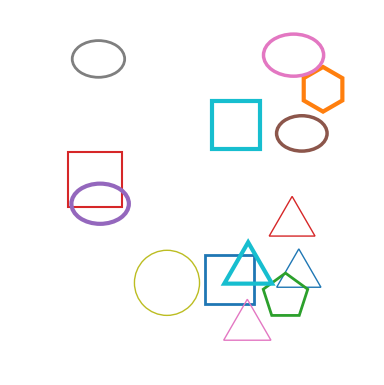[{"shape": "triangle", "thickness": 1, "radius": 0.33, "center": [0.776, 0.287]}, {"shape": "square", "thickness": 2, "radius": 0.32, "center": [0.596, 0.274]}, {"shape": "hexagon", "thickness": 3, "radius": 0.29, "center": [0.839, 0.768]}, {"shape": "pentagon", "thickness": 2, "radius": 0.3, "center": [0.742, 0.23]}, {"shape": "triangle", "thickness": 1, "radius": 0.34, "center": [0.759, 0.421]}, {"shape": "square", "thickness": 1.5, "radius": 0.35, "center": [0.247, 0.534]}, {"shape": "oval", "thickness": 3, "radius": 0.37, "center": [0.26, 0.471]}, {"shape": "oval", "thickness": 2.5, "radius": 0.33, "center": [0.784, 0.653]}, {"shape": "triangle", "thickness": 1, "radius": 0.35, "center": [0.642, 0.152]}, {"shape": "oval", "thickness": 2.5, "radius": 0.39, "center": [0.763, 0.857]}, {"shape": "oval", "thickness": 2, "radius": 0.34, "center": [0.256, 0.847]}, {"shape": "circle", "thickness": 1, "radius": 0.42, "center": [0.434, 0.265]}, {"shape": "square", "thickness": 3, "radius": 0.31, "center": [0.613, 0.675]}, {"shape": "triangle", "thickness": 3, "radius": 0.36, "center": [0.645, 0.299]}]